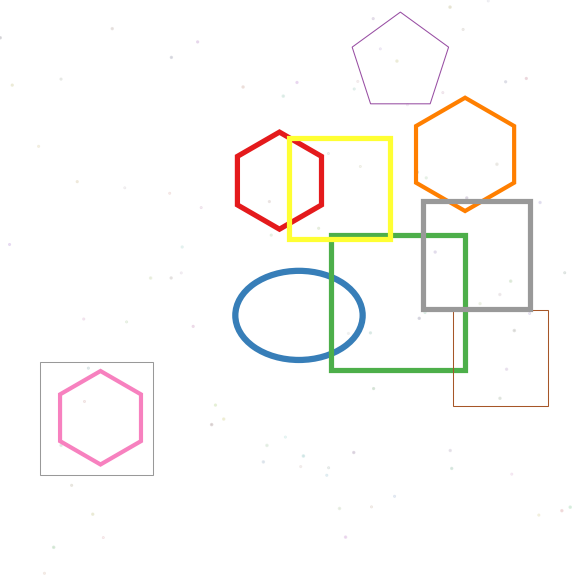[{"shape": "hexagon", "thickness": 2.5, "radius": 0.42, "center": [0.484, 0.686]}, {"shape": "oval", "thickness": 3, "radius": 0.55, "center": [0.518, 0.453]}, {"shape": "square", "thickness": 2.5, "radius": 0.58, "center": [0.69, 0.476]}, {"shape": "pentagon", "thickness": 0.5, "radius": 0.44, "center": [0.693, 0.89]}, {"shape": "hexagon", "thickness": 2, "radius": 0.49, "center": [0.805, 0.732]}, {"shape": "square", "thickness": 2.5, "radius": 0.44, "center": [0.588, 0.672]}, {"shape": "square", "thickness": 0.5, "radius": 0.41, "center": [0.867, 0.379]}, {"shape": "hexagon", "thickness": 2, "radius": 0.4, "center": [0.174, 0.276]}, {"shape": "square", "thickness": 0.5, "radius": 0.49, "center": [0.168, 0.275]}, {"shape": "square", "thickness": 2.5, "radius": 0.47, "center": [0.825, 0.558]}]